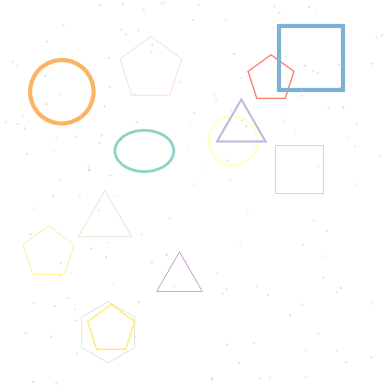[{"shape": "oval", "thickness": 2, "radius": 0.38, "center": [0.375, 0.608]}, {"shape": "circle", "thickness": 1, "radius": 0.32, "center": [0.605, 0.635]}, {"shape": "triangle", "thickness": 1.5, "radius": 0.36, "center": [0.627, 0.669]}, {"shape": "pentagon", "thickness": 1, "radius": 0.31, "center": [0.704, 0.795]}, {"shape": "square", "thickness": 3, "radius": 0.42, "center": [0.807, 0.85]}, {"shape": "circle", "thickness": 3, "radius": 0.41, "center": [0.161, 0.762]}, {"shape": "square", "thickness": 0.5, "radius": 0.31, "center": [0.777, 0.561]}, {"shape": "pentagon", "thickness": 0.5, "radius": 0.42, "center": [0.392, 0.821]}, {"shape": "hexagon", "thickness": 0.5, "radius": 0.4, "center": [0.281, 0.137]}, {"shape": "triangle", "thickness": 0.5, "radius": 0.34, "center": [0.466, 0.277]}, {"shape": "triangle", "thickness": 0.5, "radius": 0.4, "center": [0.273, 0.425]}, {"shape": "pentagon", "thickness": 0.5, "radius": 0.35, "center": [0.126, 0.344]}, {"shape": "pentagon", "thickness": 1, "radius": 0.32, "center": [0.289, 0.145]}]